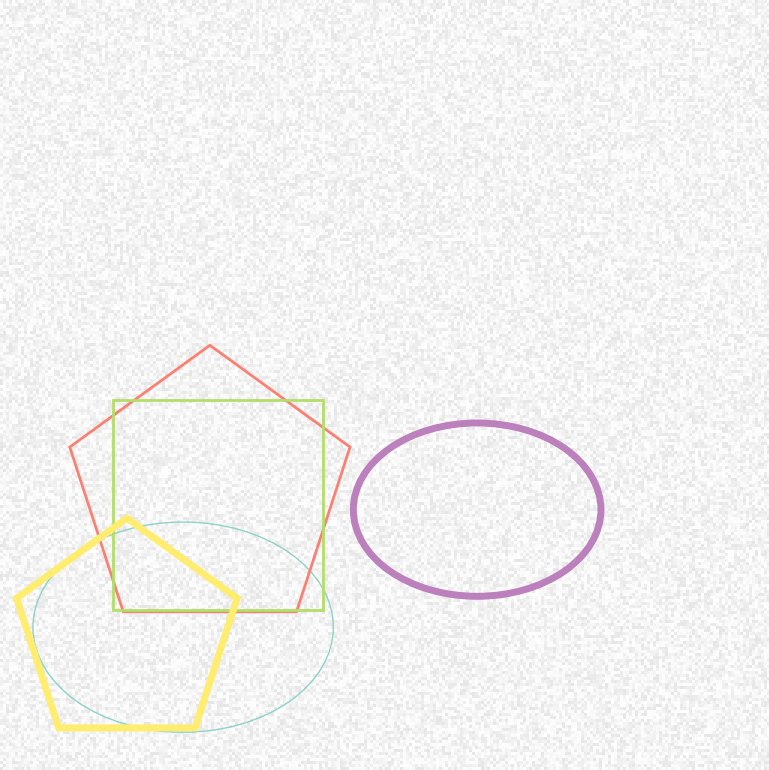[{"shape": "oval", "thickness": 0.5, "radius": 0.98, "center": [0.238, 0.186]}, {"shape": "pentagon", "thickness": 1, "radius": 0.96, "center": [0.273, 0.36]}, {"shape": "square", "thickness": 1, "radius": 0.68, "center": [0.283, 0.344]}, {"shape": "oval", "thickness": 2.5, "radius": 0.8, "center": [0.62, 0.338]}, {"shape": "pentagon", "thickness": 2.5, "radius": 0.75, "center": [0.165, 0.177]}]